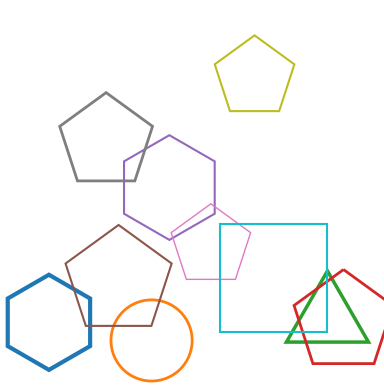[{"shape": "hexagon", "thickness": 3, "radius": 0.62, "center": [0.127, 0.163]}, {"shape": "circle", "thickness": 2, "radius": 0.53, "center": [0.394, 0.116]}, {"shape": "triangle", "thickness": 2.5, "radius": 0.62, "center": [0.851, 0.173]}, {"shape": "pentagon", "thickness": 2, "radius": 0.68, "center": [0.892, 0.165]}, {"shape": "hexagon", "thickness": 1.5, "radius": 0.68, "center": [0.44, 0.513]}, {"shape": "pentagon", "thickness": 1.5, "radius": 0.72, "center": [0.308, 0.271]}, {"shape": "pentagon", "thickness": 1, "radius": 0.54, "center": [0.548, 0.362]}, {"shape": "pentagon", "thickness": 2, "radius": 0.63, "center": [0.276, 0.633]}, {"shape": "pentagon", "thickness": 1.5, "radius": 0.54, "center": [0.661, 0.799]}, {"shape": "square", "thickness": 1.5, "radius": 0.7, "center": [0.711, 0.278]}]